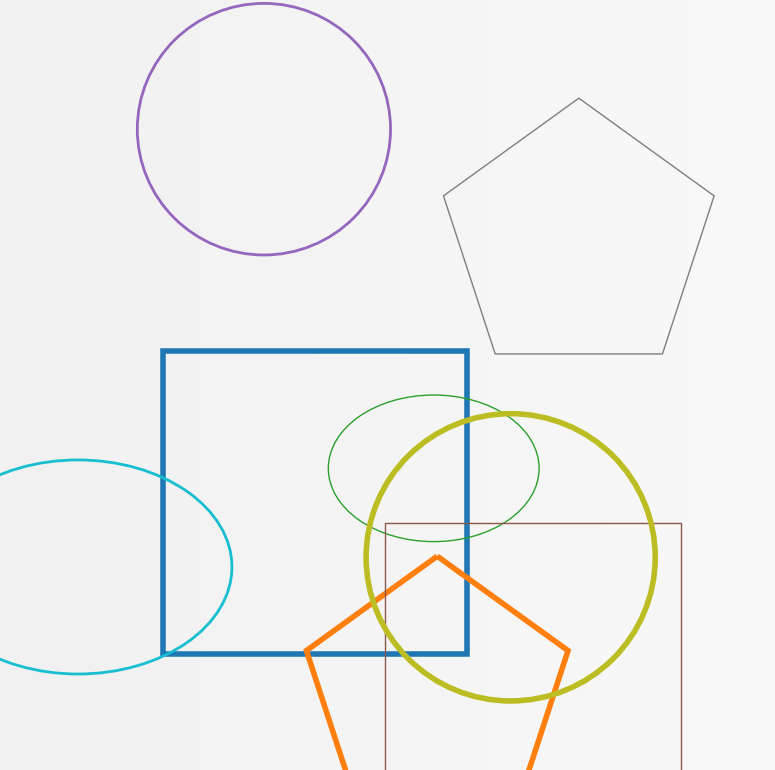[{"shape": "square", "thickness": 2, "radius": 0.98, "center": [0.407, 0.347]}, {"shape": "pentagon", "thickness": 2, "radius": 0.89, "center": [0.564, 0.1]}, {"shape": "oval", "thickness": 0.5, "radius": 0.68, "center": [0.56, 0.392]}, {"shape": "circle", "thickness": 1, "radius": 0.82, "center": [0.341, 0.832]}, {"shape": "square", "thickness": 0.5, "radius": 0.95, "center": [0.687, 0.13]}, {"shape": "pentagon", "thickness": 0.5, "radius": 0.92, "center": [0.747, 0.689]}, {"shape": "circle", "thickness": 2, "radius": 0.93, "center": [0.659, 0.276]}, {"shape": "oval", "thickness": 1, "radius": 0.99, "center": [0.101, 0.264]}]